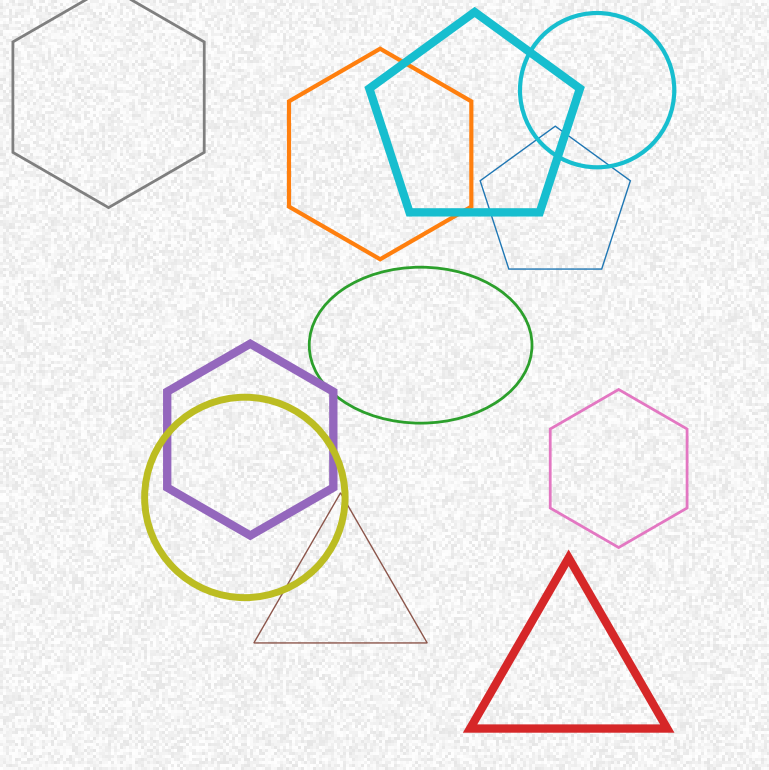[{"shape": "pentagon", "thickness": 0.5, "radius": 0.51, "center": [0.721, 0.734]}, {"shape": "hexagon", "thickness": 1.5, "radius": 0.68, "center": [0.494, 0.8]}, {"shape": "oval", "thickness": 1, "radius": 0.72, "center": [0.546, 0.552]}, {"shape": "triangle", "thickness": 3, "radius": 0.74, "center": [0.739, 0.128]}, {"shape": "hexagon", "thickness": 3, "radius": 0.62, "center": [0.325, 0.429]}, {"shape": "triangle", "thickness": 0.5, "radius": 0.65, "center": [0.442, 0.23]}, {"shape": "hexagon", "thickness": 1, "radius": 0.51, "center": [0.803, 0.392]}, {"shape": "hexagon", "thickness": 1, "radius": 0.72, "center": [0.141, 0.874]}, {"shape": "circle", "thickness": 2.5, "radius": 0.65, "center": [0.318, 0.354]}, {"shape": "circle", "thickness": 1.5, "radius": 0.5, "center": [0.775, 0.883]}, {"shape": "pentagon", "thickness": 3, "radius": 0.72, "center": [0.616, 0.841]}]